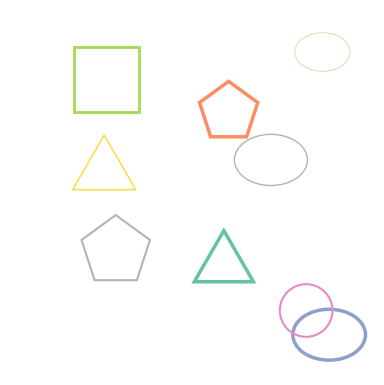[{"shape": "triangle", "thickness": 2.5, "radius": 0.44, "center": [0.581, 0.312]}, {"shape": "pentagon", "thickness": 2.5, "radius": 0.4, "center": [0.594, 0.709]}, {"shape": "oval", "thickness": 2.5, "radius": 0.47, "center": [0.855, 0.131]}, {"shape": "circle", "thickness": 1.5, "radius": 0.34, "center": [0.795, 0.194]}, {"shape": "square", "thickness": 2, "radius": 0.42, "center": [0.276, 0.793]}, {"shape": "triangle", "thickness": 1, "radius": 0.47, "center": [0.271, 0.555]}, {"shape": "oval", "thickness": 0.5, "radius": 0.36, "center": [0.837, 0.865]}, {"shape": "pentagon", "thickness": 1.5, "radius": 0.47, "center": [0.301, 0.348]}, {"shape": "oval", "thickness": 1, "radius": 0.47, "center": [0.704, 0.585]}]